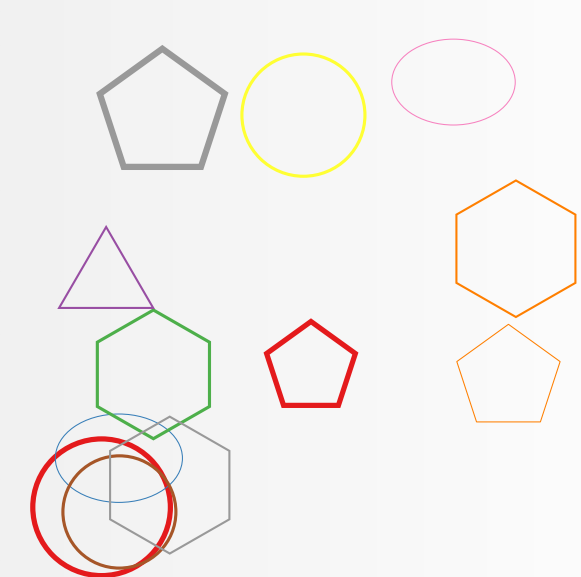[{"shape": "circle", "thickness": 2.5, "radius": 0.59, "center": [0.175, 0.121]}, {"shape": "pentagon", "thickness": 2.5, "radius": 0.4, "center": [0.535, 0.362]}, {"shape": "oval", "thickness": 0.5, "radius": 0.55, "center": [0.205, 0.206]}, {"shape": "hexagon", "thickness": 1.5, "radius": 0.56, "center": [0.264, 0.351]}, {"shape": "triangle", "thickness": 1, "radius": 0.47, "center": [0.183, 0.513]}, {"shape": "hexagon", "thickness": 1, "radius": 0.59, "center": [0.888, 0.568]}, {"shape": "pentagon", "thickness": 0.5, "radius": 0.47, "center": [0.875, 0.344]}, {"shape": "circle", "thickness": 1.5, "radius": 0.53, "center": [0.522, 0.8]}, {"shape": "circle", "thickness": 1.5, "radius": 0.49, "center": [0.205, 0.113]}, {"shape": "oval", "thickness": 0.5, "radius": 0.53, "center": [0.78, 0.857]}, {"shape": "hexagon", "thickness": 1, "radius": 0.59, "center": [0.292, 0.159]}, {"shape": "pentagon", "thickness": 3, "radius": 0.57, "center": [0.279, 0.802]}]